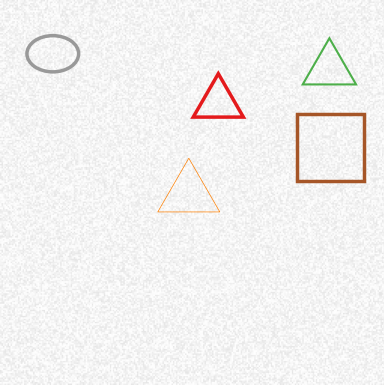[{"shape": "triangle", "thickness": 2.5, "radius": 0.38, "center": [0.567, 0.733]}, {"shape": "triangle", "thickness": 1.5, "radius": 0.4, "center": [0.856, 0.821]}, {"shape": "triangle", "thickness": 0.5, "radius": 0.47, "center": [0.49, 0.496]}, {"shape": "square", "thickness": 2.5, "radius": 0.43, "center": [0.857, 0.616]}, {"shape": "oval", "thickness": 2.5, "radius": 0.34, "center": [0.137, 0.86]}]